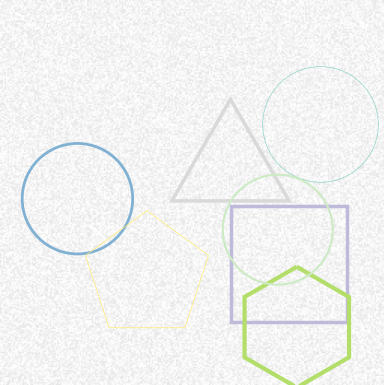[{"shape": "circle", "thickness": 0.5, "radius": 0.75, "center": [0.832, 0.677]}, {"shape": "square", "thickness": 2.5, "radius": 0.75, "center": [0.751, 0.315]}, {"shape": "circle", "thickness": 2, "radius": 0.72, "center": [0.201, 0.484]}, {"shape": "hexagon", "thickness": 3, "radius": 0.78, "center": [0.771, 0.15]}, {"shape": "triangle", "thickness": 2.5, "radius": 0.88, "center": [0.599, 0.566]}, {"shape": "circle", "thickness": 1.5, "radius": 0.71, "center": [0.721, 0.403]}, {"shape": "pentagon", "thickness": 0.5, "radius": 0.84, "center": [0.382, 0.285]}]